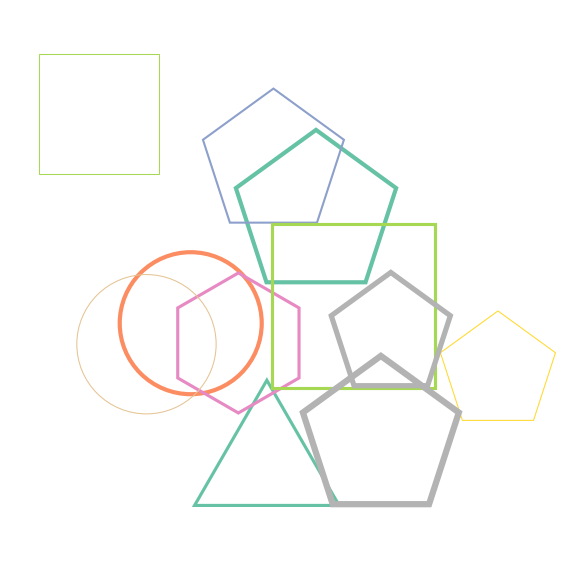[{"shape": "pentagon", "thickness": 2, "radius": 0.73, "center": [0.547, 0.628]}, {"shape": "triangle", "thickness": 1.5, "radius": 0.72, "center": [0.462, 0.196]}, {"shape": "circle", "thickness": 2, "radius": 0.61, "center": [0.33, 0.439]}, {"shape": "pentagon", "thickness": 1, "radius": 0.64, "center": [0.473, 0.717]}, {"shape": "hexagon", "thickness": 1.5, "radius": 0.61, "center": [0.413, 0.405]}, {"shape": "square", "thickness": 1.5, "radius": 0.71, "center": [0.612, 0.469]}, {"shape": "square", "thickness": 0.5, "radius": 0.52, "center": [0.172, 0.801]}, {"shape": "pentagon", "thickness": 0.5, "radius": 0.52, "center": [0.862, 0.356]}, {"shape": "circle", "thickness": 0.5, "radius": 0.6, "center": [0.254, 0.403]}, {"shape": "pentagon", "thickness": 2.5, "radius": 0.54, "center": [0.677, 0.419]}, {"shape": "pentagon", "thickness": 3, "radius": 0.71, "center": [0.66, 0.241]}]